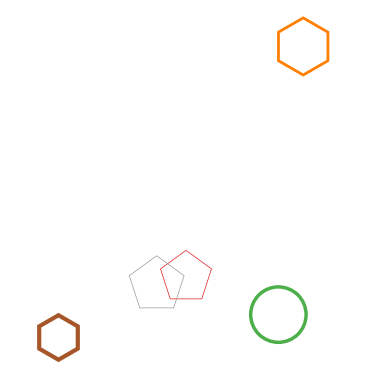[{"shape": "pentagon", "thickness": 0.5, "radius": 0.35, "center": [0.483, 0.28]}, {"shape": "circle", "thickness": 2.5, "radius": 0.36, "center": [0.723, 0.183]}, {"shape": "hexagon", "thickness": 2, "radius": 0.37, "center": [0.788, 0.879]}, {"shape": "hexagon", "thickness": 3, "radius": 0.29, "center": [0.152, 0.123]}, {"shape": "pentagon", "thickness": 0.5, "radius": 0.37, "center": [0.407, 0.261]}]